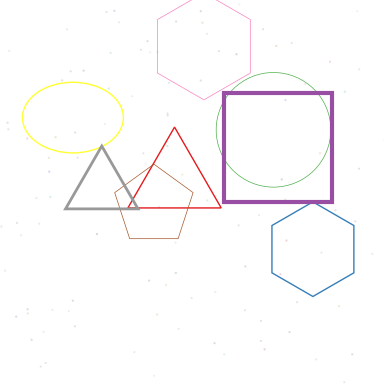[{"shape": "triangle", "thickness": 1, "radius": 0.7, "center": [0.453, 0.53]}, {"shape": "hexagon", "thickness": 1, "radius": 0.61, "center": [0.813, 0.353]}, {"shape": "circle", "thickness": 0.5, "radius": 0.74, "center": [0.71, 0.663]}, {"shape": "square", "thickness": 3, "radius": 0.7, "center": [0.723, 0.617]}, {"shape": "oval", "thickness": 1, "radius": 0.66, "center": [0.189, 0.695]}, {"shape": "pentagon", "thickness": 0.5, "radius": 0.54, "center": [0.4, 0.467]}, {"shape": "hexagon", "thickness": 0.5, "radius": 0.7, "center": [0.53, 0.88]}, {"shape": "triangle", "thickness": 2, "radius": 0.54, "center": [0.264, 0.512]}]